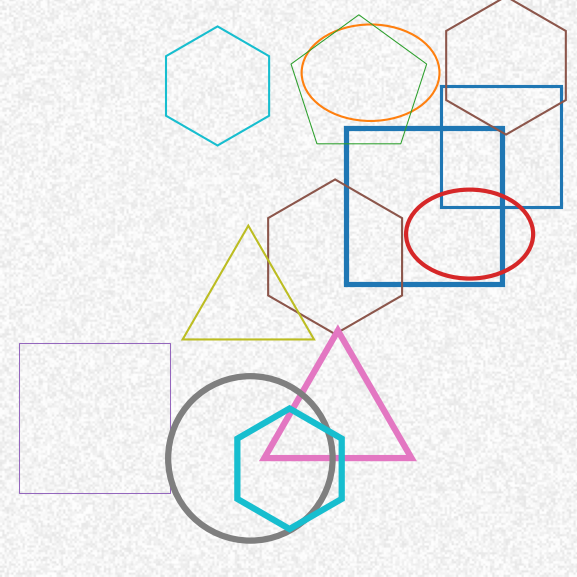[{"shape": "square", "thickness": 1.5, "radius": 0.52, "center": [0.868, 0.745]}, {"shape": "square", "thickness": 2.5, "radius": 0.68, "center": [0.734, 0.643]}, {"shape": "oval", "thickness": 1, "radius": 0.6, "center": [0.642, 0.873]}, {"shape": "pentagon", "thickness": 0.5, "radius": 0.62, "center": [0.621, 0.85]}, {"shape": "oval", "thickness": 2, "radius": 0.55, "center": [0.813, 0.594]}, {"shape": "square", "thickness": 0.5, "radius": 0.65, "center": [0.164, 0.275]}, {"shape": "hexagon", "thickness": 1, "radius": 0.6, "center": [0.876, 0.886]}, {"shape": "hexagon", "thickness": 1, "radius": 0.67, "center": [0.58, 0.555]}, {"shape": "triangle", "thickness": 3, "radius": 0.74, "center": [0.585, 0.279]}, {"shape": "circle", "thickness": 3, "radius": 0.71, "center": [0.434, 0.205]}, {"shape": "triangle", "thickness": 1, "radius": 0.66, "center": [0.43, 0.477]}, {"shape": "hexagon", "thickness": 3, "radius": 0.52, "center": [0.501, 0.187]}, {"shape": "hexagon", "thickness": 1, "radius": 0.52, "center": [0.377, 0.85]}]